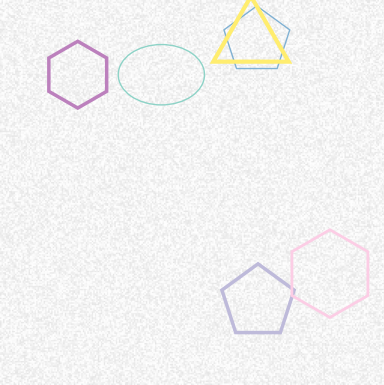[{"shape": "oval", "thickness": 1, "radius": 0.56, "center": [0.419, 0.806]}, {"shape": "pentagon", "thickness": 2.5, "radius": 0.49, "center": [0.67, 0.216]}, {"shape": "pentagon", "thickness": 1, "radius": 0.45, "center": [0.667, 0.895]}, {"shape": "hexagon", "thickness": 2, "radius": 0.57, "center": [0.857, 0.289]}, {"shape": "hexagon", "thickness": 2.5, "radius": 0.43, "center": [0.202, 0.806]}, {"shape": "triangle", "thickness": 3, "radius": 0.57, "center": [0.652, 0.896]}]